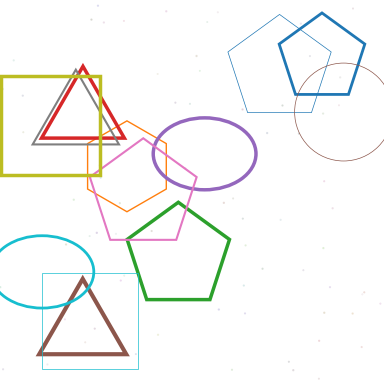[{"shape": "pentagon", "thickness": 0.5, "radius": 0.71, "center": [0.726, 0.821]}, {"shape": "pentagon", "thickness": 2, "radius": 0.58, "center": [0.836, 0.849]}, {"shape": "hexagon", "thickness": 1, "radius": 0.59, "center": [0.33, 0.568]}, {"shape": "pentagon", "thickness": 2.5, "radius": 0.7, "center": [0.463, 0.335]}, {"shape": "triangle", "thickness": 2.5, "radius": 0.62, "center": [0.215, 0.703]}, {"shape": "oval", "thickness": 2.5, "radius": 0.67, "center": [0.531, 0.6]}, {"shape": "circle", "thickness": 0.5, "radius": 0.64, "center": [0.892, 0.709]}, {"shape": "triangle", "thickness": 3, "radius": 0.65, "center": [0.215, 0.145]}, {"shape": "pentagon", "thickness": 1.5, "radius": 0.73, "center": [0.372, 0.495]}, {"shape": "triangle", "thickness": 1.5, "radius": 0.65, "center": [0.197, 0.69]}, {"shape": "square", "thickness": 2.5, "radius": 0.64, "center": [0.131, 0.675]}, {"shape": "oval", "thickness": 2, "radius": 0.67, "center": [0.109, 0.294]}, {"shape": "square", "thickness": 0.5, "radius": 0.62, "center": [0.234, 0.167]}]